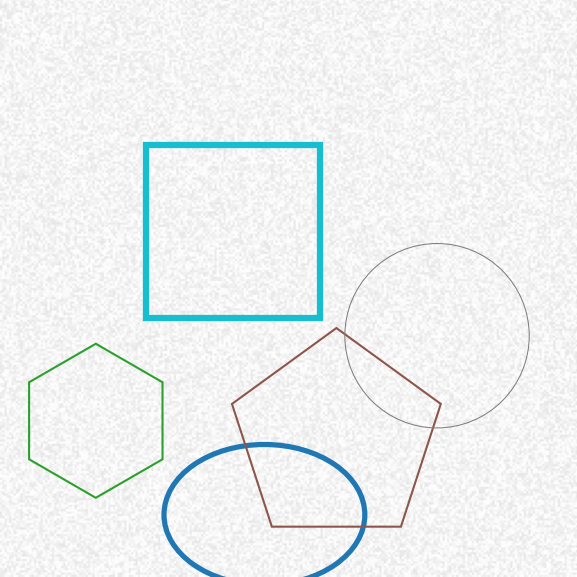[{"shape": "oval", "thickness": 2.5, "radius": 0.87, "center": [0.458, 0.108]}, {"shape": "hexagon", "thickness": 1, "radius": 0.67, "center": [0.166, 0.271]}, {"shape": "pentagon", "thickness": 1, "radius": 0.95, "center": [0.582, 0.241]}, {"shape": "circle", "thickness": 0.5, "radius": 0.8, "center": [0.757, 0.418]}, {"shape": "square", "thickness": 3, "radius": 0.75, "center": [0.403, 0.599]}]